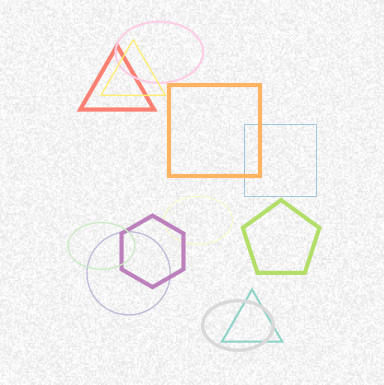[{"shape": "triangle", "thickness": 1.5, "radius": 0.45, "center": [0.655, 0.158]}, {"shape": "oval", "thickness": 0.5, "radius": 0.44, "center": [0.515, 0.428]}, {"shape": "circle", "thickness": 1, "radius": 0.54, "center": [0.334, 0.29]}, {"shape": "triangle", "thickness": 3, "radius": 0.55, "center": [0.304, 0.771]}, {"shape": "square", "thickness": 0.5, "radius": 0.46, "center": [0.728, 0.584]}, {"shape": "square", "thickness": 3, "radius": 0.59, "center": [0.558, 0.662]}, {"shape": "pentagon", "thickness": 3, "radius": 0.52, "center": [0.73, 0.376]}, {"shape": "oval", "thickness": 1.5, "radius": 0.57, "center": [0.414, 0.864]}, {"shape": "oval", "thickness": 2.5, "radius": 0.46, "center": [0.618, 0.155]}, {"shape": "hexagon", "thickness": 3, "radius": 0.46, "center": [0.396, 0.347]}, {"shape": "oval", "thickness": 1, "radius": 0.43, "center": [0.263, 0.361]}, {"shape": "triangle", "thickness": 1, "radius": 0.48, "center": [0.346, 0.801]}]